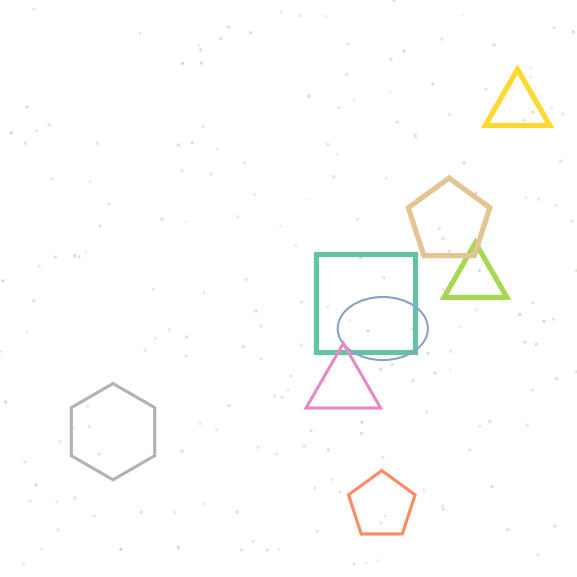[{"shape": "square", "thickness": 2.5, "radius": 0.42, "center": [0.633, 0.475]}, {"shape": "pentagon", "thickness": 1.5, "radius": 0.3, "center": [0.661, 0.124]}, {"shape": "oval", "thickness": 1, "radius": 0.39, "center": [0.663, 0.43]}, {"shape": "triangle", "thickness": 1.5, "radius": 0.37, "center": [0.594, 0.33]}, {"shape": "triangle", "thickness": 2.5, "radius": 0.32, "center": [0.823, 0.516]}, {"shape": "triangle", "thickness": 2.5, "radius": 0.32, "center": [0.896, 0.814]}, {"shape": "pentagon", "thickness": 2.5, "radius": 0.37, "center": [0.778, 0.617]}, {"shape": "hexagon", "thickness": 1.5, "radius": 0.42, "center": [0.196, 0.252]}]